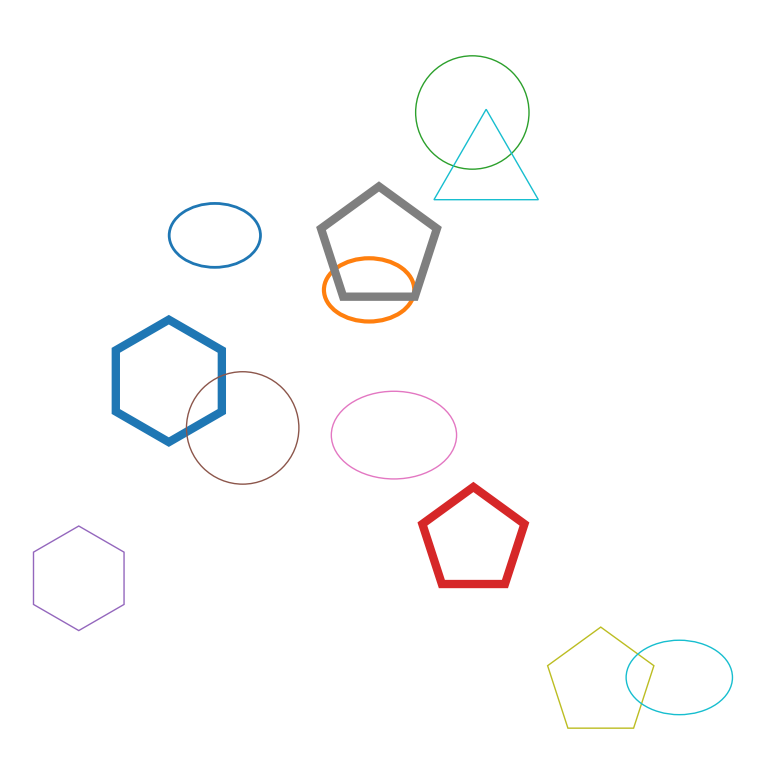[{"shape": "hexagon", "thickness": 3, "radius": 0.4, "center": [0.219, 0.505]}, {"shape": "oval", "thickness": 1, "radius": 0.3, "center": [0.279, 0.694]}, {"shape": "oval", "thickness": 1.5, "radius": 0.29, "center": [0.479, 0.624]}, {"shape": "circle", "thickness": 0.5, "radius": 0.37, "center": [0.613, 0.854]}, {"shape": "pentagon", "thickness": 3, "radius": 0.35, "center": [0.615, 0.298]}, {"shape": "hexagon", "thickness": 0.5, "radius": 0.34, "center": [0.102, 0.249]}, {"shape": "circle", "thickness": 0.5, "radius": 0.37, "center": [0.315, 0.444]}, {"shape": "oval", "thickness": 0.5, "radius": 0.41, "center": [0.512, 0.435]}, {"shape": "pentagon", "thickness": 3, "radius": 0.4, "center": [0.492, 0.679]}, {"shape": "pentagon", "thickness": 0.5, "radius": 0.36, "center": [0.78, 0.113]}, {"shape": "oval", "thickness": 0.5, "radius": 0.35, "center": [0.882, 0.12]}, {"shape": "triangle", "thickness": 0.5, "radius": 0.39, "center": [0.631, 0.78]}]